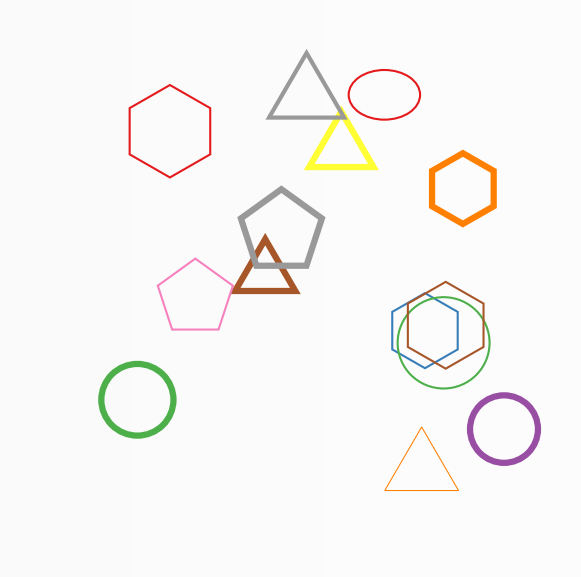[{"shape": "hexagon", "thickness": 1, "radius": 0.4, "center": [0.292, 0.772]}, {"shape": "oval", "thickness": 1, "radius": 0.31, "center": [0.661, 0.835]}, {"shape": "hexagon", "thickness": 1, "radius": 0.33, "center": [0.731, 0.427]}, {"shape": "circle", "thickness": 1, "radius": 0.4, "center": [0.763, 0.405]}, {"shape": "circle", "thickness": 3, "radius": 0.31, "center": [0.236, 0.307]}, {"shape": "circle", "thickness": 3, "radius": 0.29, "center": [0.867, 0.256]}, {"shape": "triangle", "thickness": 0.5, "radius": 0.37, "center": [0.725, 0.186]}, {"shape": "hexagon", "thickness": 3, "radius": 0.31, "center": [0.796, 0.673]}, {"shape": "triangle", "thickness": 3, "radius": 0.32, "center": [0.587, 0.742]}, {"shape": "hexagon", "thickness": 1, "radius": 0.38, "center": [0.767, 0.436]}, {"shape": "triangle", "thickness": 3, "radius": 0.3, "center": [0.456, 0.525]}, {"shape": "pentagon", "thickness": 1, "radius": 0.34, "center": [0.336, 0.483]}, {"shape": "pentagon", "thickness": 3, "radius": 0.37, "center": [0.484, 0.598]}, {"shape": "triangle", "thickness": 2, "radius": 0.37, "center": [0.527, 0.833]}]